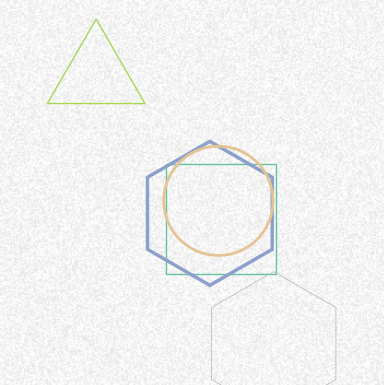[{"shape": "square", "thickness": 1, "radius": 0.71, "center": [0.575, 0.43]}, {"shape": "hexagon", "thickness": 2.5, "radius": 0.94, "center": [0.545, 0.446]}, {"shape": "triangle", "thickness": 1, "radius": 0.73, "center": [0.25, 0.804]}, {"shape": "circle", "thickness": 2, "radius": 0.71, "center": [0.567, 0.478]}, {"shape": "hexagon", "thickness": 0.5, "radius": 0.93, "center": [0.711, 0.108]}]